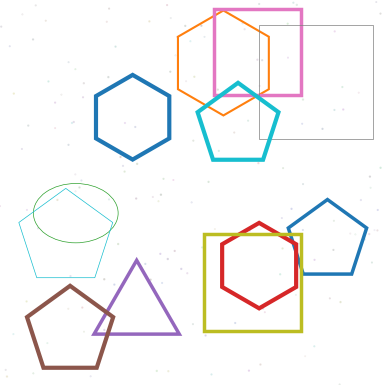[{"shape": "hexagon", "thickness": 3, "radius": 0.55, "center": [0.345, 0.695]}, {"shape": "pentagon", "thickness": 2.5, "radius": 0.53, "center": [0.851, 0.375]}, {"shape": "hexagon", "thickness": 1.5, "radius": 0.68, "center": [0.58, 0.836]}, {"shape": "oval", "thickness": 0.5, "radius": 0.55, "center": [0.197, 0.446]}, {"shape": "hexagon", "thickness": 3, "radius": 0.55, "center": [0.673, 0.31]}, {"shape": "triangle", "thickness": 2.5, "radius": 0.64, "center": [0.355, 0.196]}, {"shape": "pentagon", "thickness": 3, "radius": 0.59, "center": [0.182, 0.14]}, {"shape": "square", "thickness": 2.5, "radius": 0.56, "center": [0.669, 0.865]}, {"shape": "square", "thickness": 0.5, "radius": 0.74, "center": [0.82, 0.787]}, {"shape": "square", "thickness": 2.5, "radius": 0.63, "center": [0.656, 0.267]}, {"shape": "pentagon", "thickness": 3, "radius": 0.55, "center": [0.618, 0.674]}, {"shape": "pentagon", "thickness": 0.5, "radius": 0.64, "center": [0.171, 0.382]}]